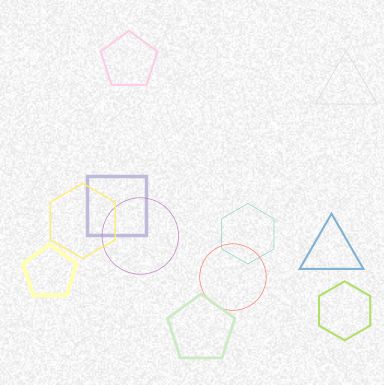[{"shape": "hexagon", "thickness": 0.5, "radius": 0.39, "center": [0.644, 0.393]}, {"shape": "pentagon", "thickness": 3, "radius": 0.37, "center": [0.13, 0.292]}, {"shape": "square", "thickness": 2.5, "radius": 0.38, "center": [0.302, 0.466]}, {"shape": "circle", "thickness": 0.5, "radius": 0.43, "center": [0.605, 0.28]}, {"shape": "triangle", "thickness": 1.5, "radius": 0.48, "center": [0.861, 0.349]}, {"shape": "hexagon", "thickness": 1.5, "radius": 0.38, "center": [0.895, 0.193]}, {"shape": "pentagon", "thickness": 1.5, "radius": 0.39, "center": [0.335, 0.842]}, {"shape": "triangle", "thickness": 0.5, "radius": 0.46, "center": [0.899, 0.776]}, {"shape": "circle", "thickness": 0.5, "radius": 0.5, "center": [0.364, 0.387]}, {"shape": "pentagon", "thickness": 2, "radius": 0.46, "center": [0.523, 0.145]}, {"shape": "hexagon", "thickness": 1, "radius": 0.49, "center": [0.215, 0.426]}]